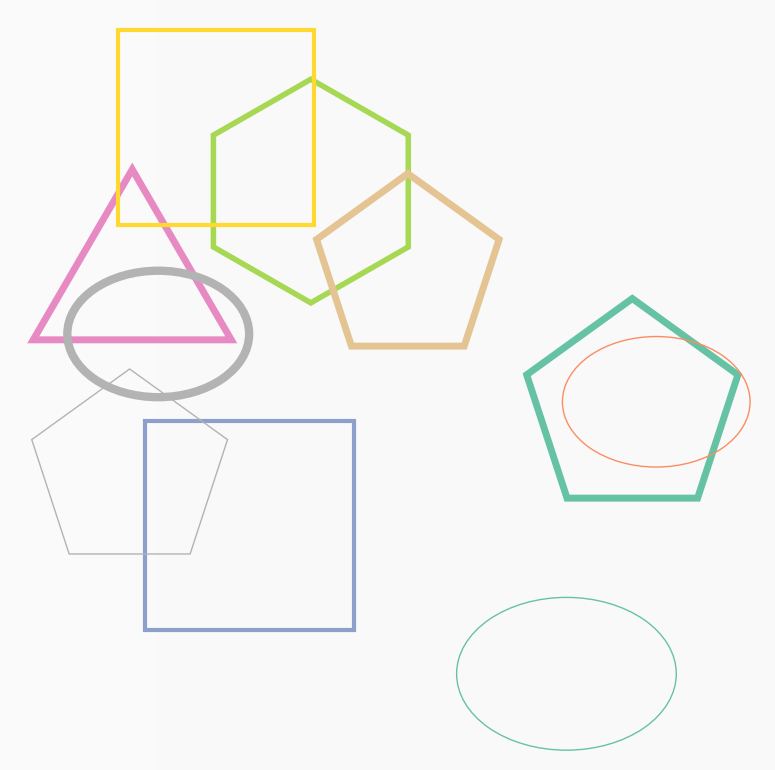[{"shape": "pentagon", "thickness": 2.5, "radius": 0.72, "center": [0.816, 0.469]}, {"shape": "oval", "thickness": 0.5, "radius": 0.71, "center": [0.731, 0.125]}, {"shape": "oval", "thickness": 0.5, "radius": 0.61, "center": [0.847, 0.478]}, {"shape": "square", "thickness": 1.5, "radius": 0.68, "center": [0.322, 0.318]}, {"shape": "triangle", "thickness": 2.5, "radius": 0.74, "center": [0.171, 0.632]}, {"shape": "hexagon", "thickness": 2, "radius": 0.73, "center": [0.401, 0.752]}, {"shape": "square", "thickness": 1.5, "radius": 0.63, "center": [0.279, 0.834]}, {"shape": "pentagon", "thickness": 2.5, "radius": 0.62, "center": [0.526, 0.651]}, {"shape": "oval", "thickness": 3, "radius": 0.59, "center": [0.204, 0.566]}, {"shape": "pentagon", "thickness": 0.5, "radius": 0.66, "center": [0.167, 0.388]}]